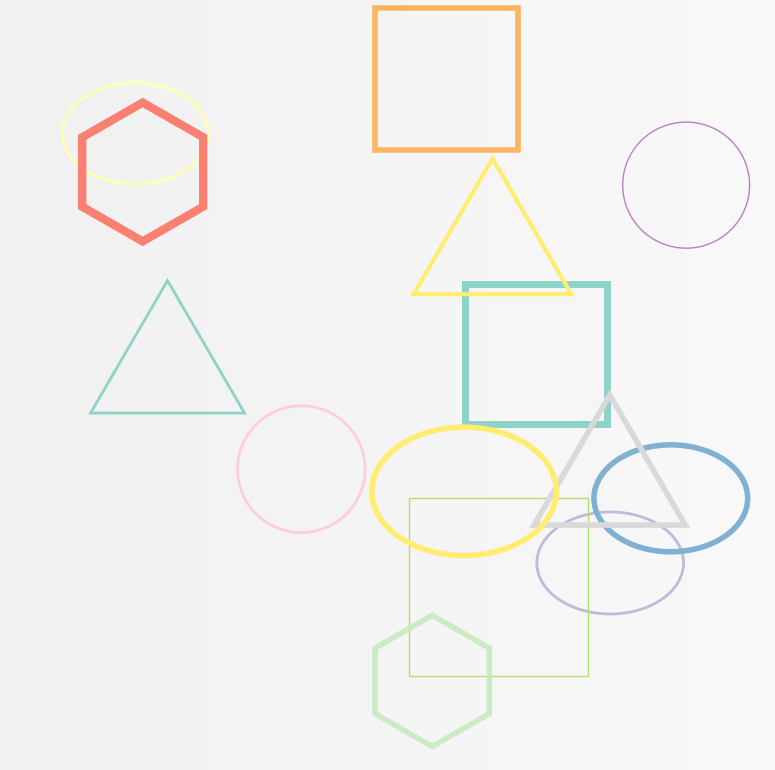[{"shape": "square", "thickness": 2.5, "radius": 0.46, "center": [0.691, 0.54]}, {"shape": "triangle", "thickness": 1, "radius": 0.57, "center": [0.216, 0.521]}, {"shape": "oval", "thickness": 1, "radius": 0.47, "center": [0.175, 0.827]}, {"shape": "oval", "thickness": 1, "radius": 0.47, "center": [0.787, 0.269]}, {"shape": "hexagon", "thickness": 3, "radius": 0.45, "center": [0.184, 0.777]}, {"shape": "oval", "thickness": 2, "radius": 0.5, "center": [0.866, 0.353]}, {"shape": "square", "thickness": 2, "radius": 0.46, "center": [0.576, 0.898]}, {"shape": "square", "thickness": 0.5, "radius": 0.58, "center": [0.643, 0.237]}, {"shape": "circle", "thickness": 1, "radius": 0.41, "center": [0.389, 0.391]}, {"shape": "triangle", "thickness": 2, "radius": 0.56, "center": [0.787, 0.374]}, {"shape": "circle", "thickness": 0.5, "radius": 0.41, "center": [0.885, 0.76]}, {"shape": "hexagon", "thickness": 2, "radius": 0.43, "center": [0.558, 0.116]}, {"shape": "triangle", "thickness": 1.5, "radius": 0.59, "center": [0.636, 0.677]}, {"shape": "oval", "thickness": 2, "radius": 0.6, "center": [0.599, 0.362]}]